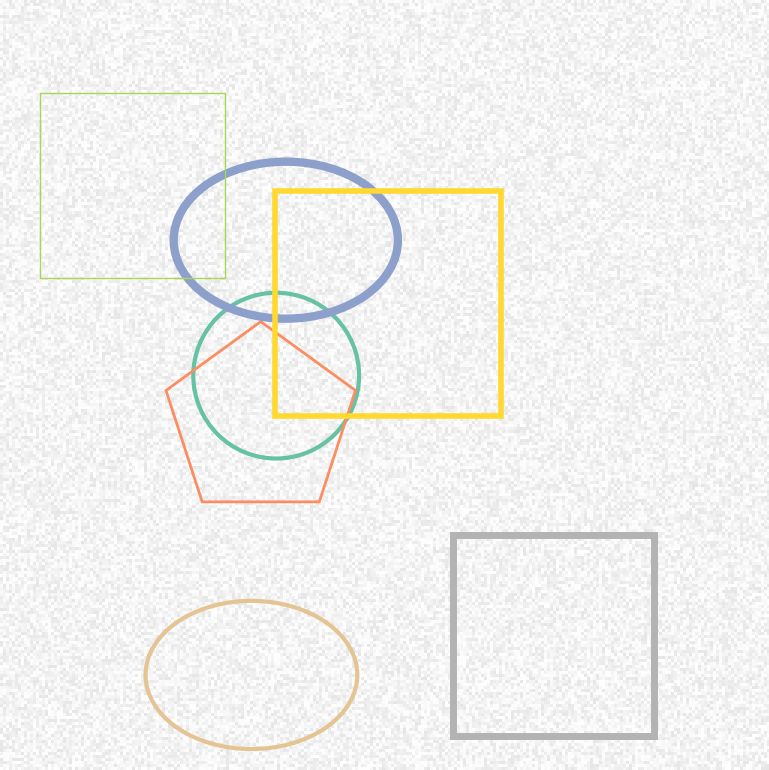[{"shape": "circle", "thickness": 1.5, "radius": 0.54, "center": [0.359, 0.512]}, {"shape": "pentagon", "thickness": 1, "radius": 0.65, "center": [0.339, 0.453]}, {"shape": "oval", "thickness": 3, "radius": 0.73, "center": [0.371, 0.688]}, {"shape": "square", "thickness": 0.5, "radius": 0.6, "center": [0.172, 0.759]}, {"shape": "square", "thickness": 2, "radius": 0.73, "center": [0.504, 0.606]}, {"shape": "oval", "thickness": 1.5, "radius": 0.69, "center": [0.327, 0.123]}, {"shape": "square", "thickness": 2.5, "radius": 0.65, "center": [0.719, 0.175]}]